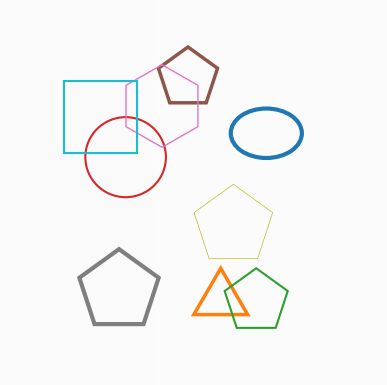[{"shape": "oval", "thickness": 3, "radius": 0.46, "center": [0.687, 0.654]}, {"shape": "triangle", "thickness": 2.5, "radius": 0.4, "center": [0.57, 0.223]}, {"shape": "pentagon", "thickness": 1.5, "radius": 0.43, "center": [0.661, 0.218]}, {"shape": "circle", "thickness": 1.5, "radius": 0.52, "center": [0.324, 0.592]}, {"shape": "pentagon", "thickness": 2.5, "radius": 0.4, "center": [0.485, 0.798]}, {"shape": "hexagon", "thickness": 1, "radius": 0.54, "center": [0.418, 0.725]}, {"shape": "pentagon", "thickness": 3, "radius": 0.54, "center": [0.307, 0.245]}, {"shape": "pentagon", "thickness": 0.5, "radius": 0.53, "center": [0.602, 0.415]}, {"shape": "square", "thickness": 1.5, "radius": 0.47, "center": [0.259, 0.697]}]